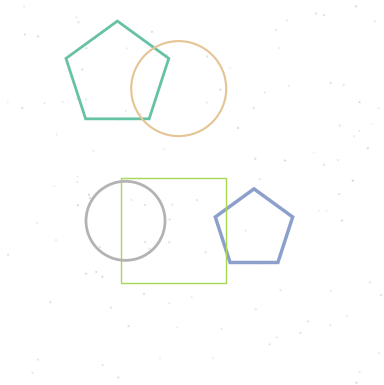[{"shape": "pentagon", "thickness": 2, "radius": 0.7, "center": [0.305, 0.805]}, {"shape": "pentagon", "thickness": 2.5, "radius": 0.53, "center": [0.66, 0.404]}, {"shape": "square", "thickness": 1, "radius": 0.68, "center": [0.449, 0.401]}, {"shape": "circle", "thickness": 1.5, "radius": 0.62, "center": [0.464, 0.77]}, {"shape": "circle", "thickness": 2, "radius": 0.51, "center": [0.326, 0.426]}]